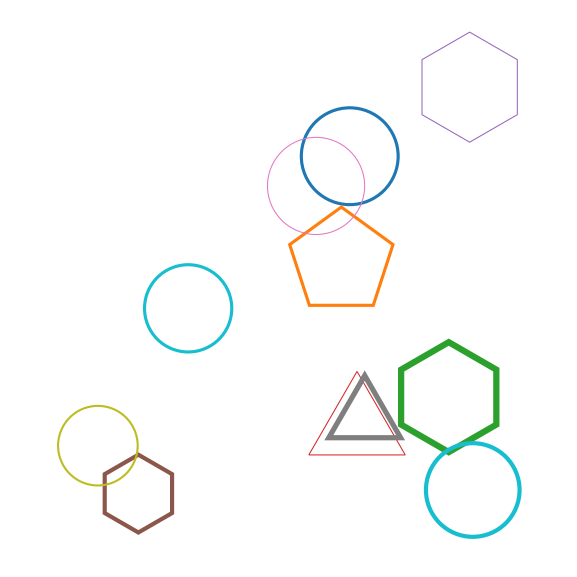[{"shape": "circle", "thickness": 1.5, "radius": 0.42, "center": [0.606, 0.729]}, {"shape": "pentagon", "thickness": 1.5, "radius": 0.47, "center": [0.591, 0.547]}, {"shape": "hexagon", "thickness": 3, "radius": 0.48, "center": [0.777, 0.311]}, {"shape": "triangle", "thickness": 0.5, "radius": 0.48, "center": [0.618, 0.26]}, {"shape": "hexagon", "thickness": 0.5, "radius": 0.48, "center": [0.813, 0.848]}, {"shape": "hexagon", "thickness": 2, "radius": 0.34, "center": [0.24, 0.144]}, {"shape": "circle", "thickness": 0.5, "radius": 0.42, "center": [0.547, 0.677]}, {"shape": "triangle", "thickness": 2.5, "radius": 0.36, "center": [0.632, 0.277]}, {"shape": "circle", "thickness": 1, "radius": 0.34, "center": [0.169, 0.227]}, {"shape": "circle", "thickness": 1.5, "radius": 0.38, "center": [0.326, 0.465]}, {"shape": "circle", "thickness": 2, "radius": 0.41, "center": [0.819, 0.151]}]